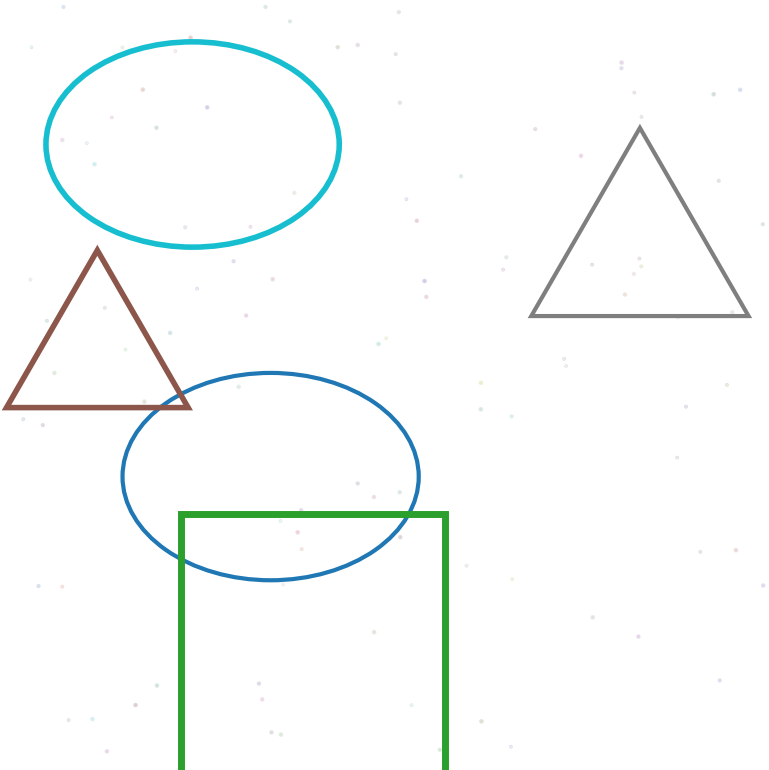[{"shape": "oval", "thickness": 1.5, "radius": 0.96, "center": [0.351, 0.381]}, {"shape": "square", "thickness": 2.5, "radius": 0.86, "center": [0.407, 0.161]}, {"shape": "triangle", "thickness": 2, "radius": 0.68, "center": [0.126, 0.539]}, {"shape": "triangle", "thickness": 1.5, "radius": 0.81, "center": [0.831, 0.671]}, {"shape": "oval", "thickness": 2, "radius": 0.95, "center": [0.25, 0.812]}]